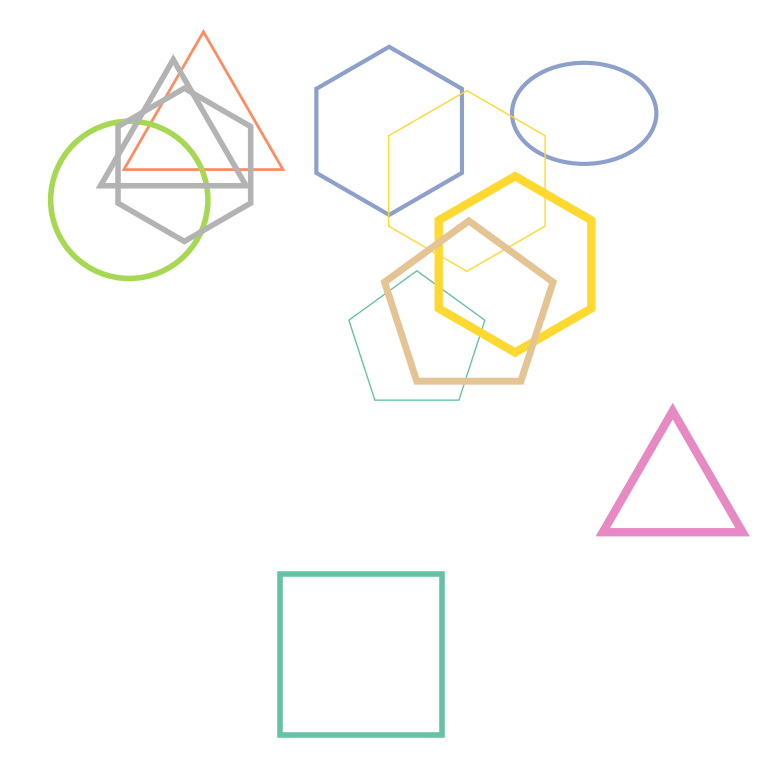[{"shape": "pentagon", "thickness": 0.5, "radius": 0.46, "center": [0.541, 0.555]}, {"shape": "square", "thickness": 2, "radius": 0.52, "center": [0.469, 0.15]}, {"shape": "triangle", "thickness": 1, "radius": 0.6, "center": [0.264, 0.839]}, {"shape": "hexagon", "thickness": 1.5, "radius": 0.55, "center": [0.505, 0.83]}, {"shape": "oval", "thickness": 1.5, "radius": 0.47, "center": [0.759, 0.853]}, {"shape": "triangle", "thickness": 3, "radius": 0.52, "center": [0.874, 0.361]}, {"shape": "circle", "thickness": 2, "radius": 0.51, "center": [0.168, 0.74]}, {"shape": "hexagon", "thickness": 0.5, "radius": 0.59, "center": [0.606, 0.765]}, {"shape": "hexagon", "thickness": 3, "radius": 0.57, "center": [0.669, 0.657]}, {"shape": "pentagon", "thickness": 2.5, "radius": 0.58, "center": [0.609, 0.598]}, {"shape": "hexagon", "thickness": 2, "radius": 0.5, "center": [0.239, 0.786]}, {"shape": "triangle", "thickness": 2, "radius": 0.55, "center": [0.225, 0.813]}]